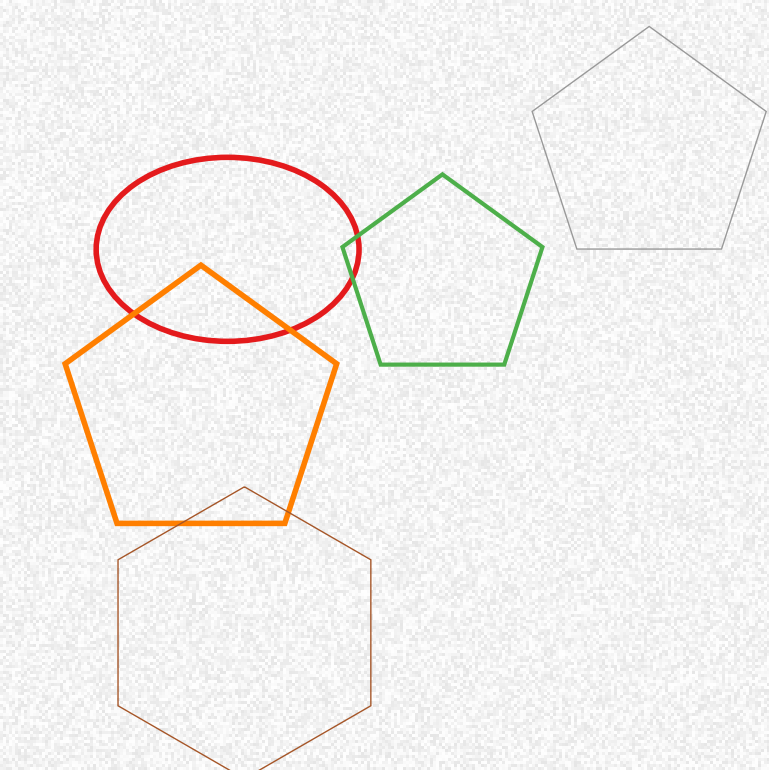[{"shape": "oval", "thickness": 2, "radius": 0.85, "center": [0.296, 0.676]}, {"shape": "pentagon", "thickness": 1.5, "radius": 0.68, "center": [0.575, 0.637]}, {"shape": "pentagon", "thickness": 2, "radius": 0.93, "center": [0.261, 0.47]}, {"shape": "hexagon", "thickness": 0.5, "radius": 0.95, "center": [0.317, 0.178]}, {"shape": "pentagon", "thickness": 0.5, "radius": 0.8, "center": [0.843, 0.806]}]